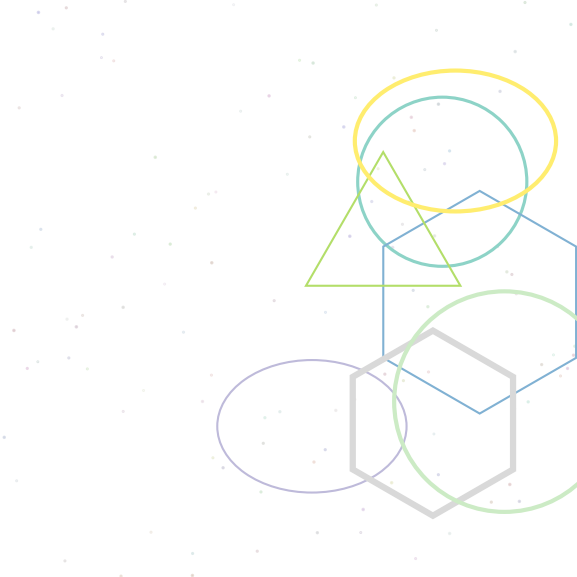[{"shape": "circle", "thickness": 1.5, "radius": 0.73, "center": [0.766, 0.684]}, {"shape": "oval", "thickness": 1, "radius": 0.82, "center": [0.54, 0.261]}, {"shape": "hexagon", "thickness": 1, "radius": 0.96, "center": [0.831, 0.476]}, {"shape": "triangle", "thickness": 1, "radius": 0.77, "center": [0.664, 0.581]}, {"shape": "hexagon", "thickness": 3, "radius": 0.8, "center": [0.75, 0.266]}, {"shape": "circle", "thickness": 2, "radius": 0.95, "center": [0.873, 0.304]}, {"shape": "oval", "thickness": 2, "radius": 0.87, "center": [0.789, 0.755]}]